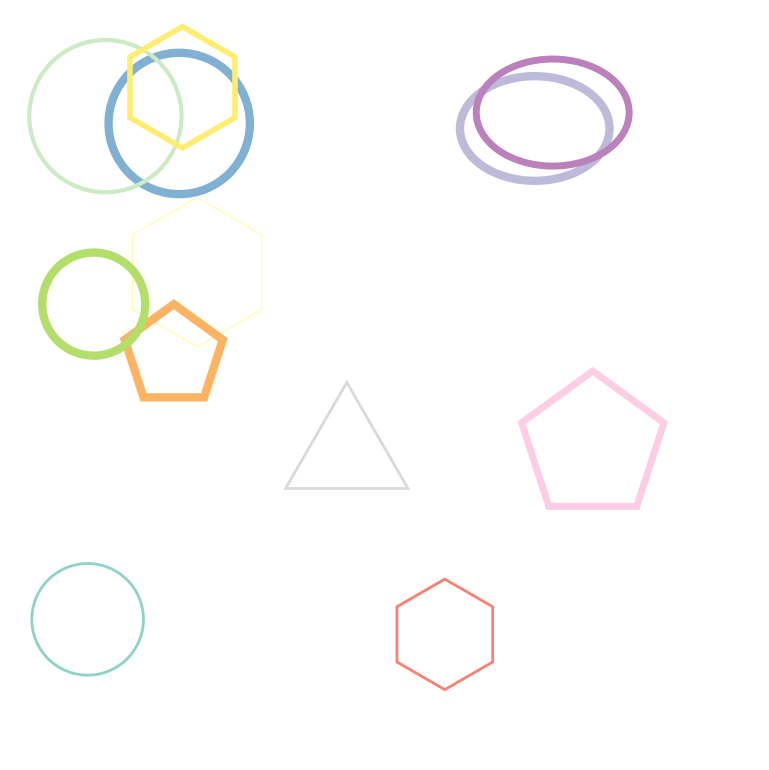[{"shape": "circle", "thickness": 1, "radius": 0.36, "center": [0.114, 0.196]}, {"shape": "hexagon", "thickness": 0.5, "radius": 0.48, "center": [0.256, 0.647]}, {"shape": "oval", "thickness": 3, "radius": 0.49, "center": [0.694, 0.833]}, {"shape": "hexagon", "thickness": 1, "radius": 0.36, "center": [0.578, 0.176]}, {"shape": "circle", "thickness": 3, "radius": 0.46, "center": [0.233, 0.84]}, {"shape": "pentagon", "thickness": 3, "radius": 0.33, "center": [0.226, 0.538]}, {"shape": "circle", "thickness": 3, "radius": 0.33, "center": [0.122, 0.605]}, {"shape": "pentagon", "thickness": 2.5, "radius": 0.49, "center": [0.77, 0.421]}, {"shape": "triangle", "thickness": 1, "radius": 0.46, "center": [0.45, 0.412]}, {"shape": "oval", "thickness": 2.5, "radius": 0.5, "center": [0.718, 0.854]}, {"shape": "circle", "thickness": 1.5, "radius": 0.49, "center": [0.137, 0.849]}, {"shape": "hexagon", "thickness": 2, "radius": 0.39, "center": [0.237, 0.887]}]